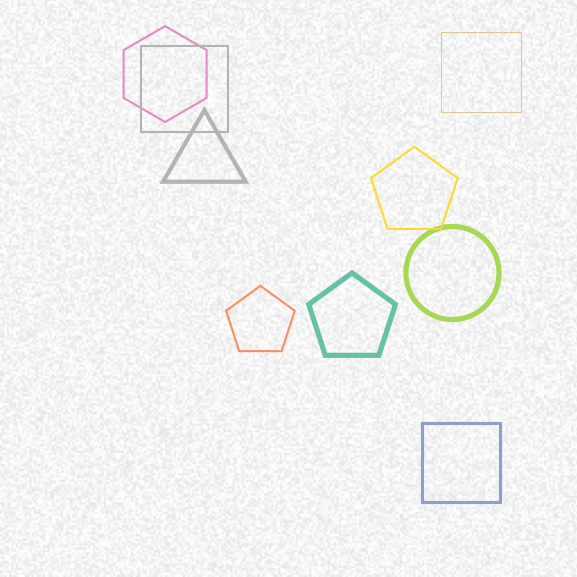[{"shape": "pentagon", "thickness": 2.5, "radius": 0.39, "center": [0.61, 0.448]}, {"shape": "pentagon", "thickness": 1, "radius": 0.31, "center": [0.451, 0.442]}, {"shape": "square", "thickness": 1.5, "radius": 0.34, "center": [0.798, 0.198]}, {"shape": "hexagon", "thickness": 1, "radius": 0.41, "center": [0.286, 0.871]}, {"shape": "circle", "thickness": 2.5, "radius": 0.4, "center": [0.784, 0.526]}, {"shape": "pentagon", "thickness": 1, "radius": 0.39, "center": [0.717, 0.666]}, {"shape": "square", "thickness": 0.5, "radius": 0.35, "center": [0.833, 0.874]}, {"shape": "triangle", "thickness": 2, "radius": 0.41, "center": [0.354, 0.726]}, {"shape": "square", "thickness": 1, "radius": 0.37, "center": [0.319, 0.845]}]